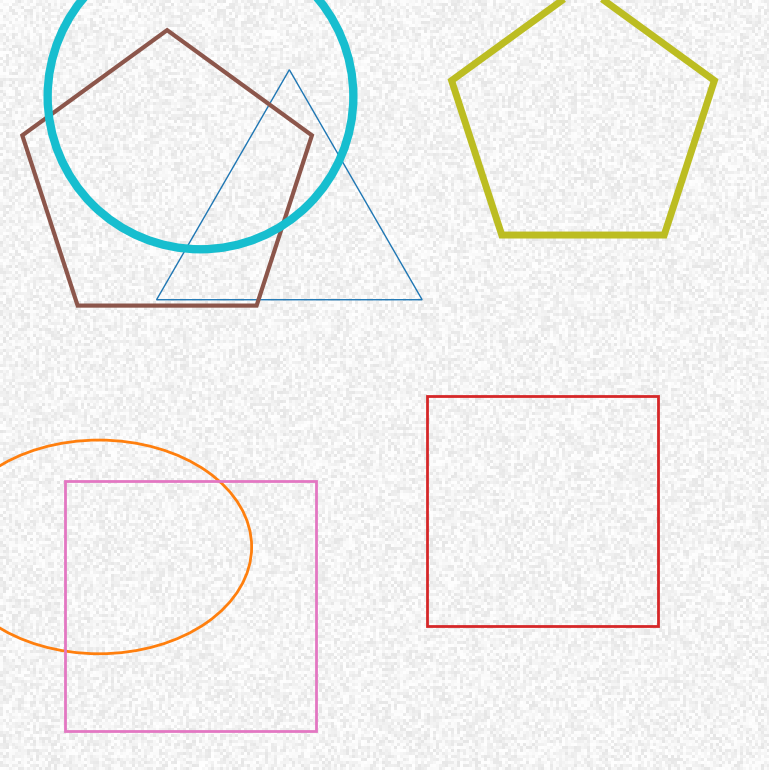[{"shape": "triangle", "thickness": 0.5, "radius": 1.0, "center": [0.376, 0.71]}, {"shape": "oval", "thickness": 1, "radius": 0.99, "center": [0.129, 0.29]}, {"shape": "square", "thickness": 1, "radius": 0.75, "center": [0.705, 0.336]}, {"shape": "pentagon", "thickness": 1.5, "radius": 0.99, "center": [0.217, 0.763]}, {"shape": "square", "thickness": 1, "radius": 0.81, "center": [0.247, 0.213]}, {"shape": "pentagon", "thickness": 2.5, "radius": 0.9, "center": [0.757, 0.84]}, {"shape": "circle", "thickness": 3, "radius": 0.99, "center": [0.26, 0.875]}]